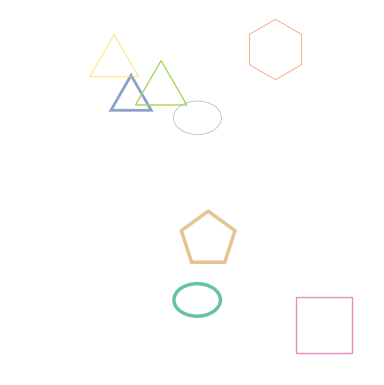[{"shape": "oval", "thickness": 2.5, "radius": 0.3, "center": [0.512, 0.221]}, {"shape": "hexagon", "thickness": 0.5, "radius": 0.39, "center": [0.716, 0.871]}, {"shape": "triangle", "thickness": 2, "radius": 0.3, "center": [0.34, 0.744]}, {"shape": "square", "thickness": 1, "radius": 0.36, "center": [0.842, 0.156]}, {"shape": "triangle", "thickness": 1, "radius": 0.38, "center": [0.419, 0.766]}, {"shape": "triangle", "thickness": 0.5, "radius": 0.37, "center": [0.297, 0.837]}, {"shape": "pentagon", "thickness": 2.5, "radius": 0.37, "center": [0.541, 0.378]}, {"shape": "oval", "thickness": 0.5, "radius": 0.31, "center": [0.513, 0.694]}]